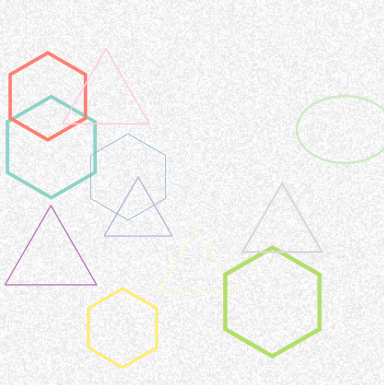[{"shape": "hexagon", "thickness": 2.5, "radius": 0.66, "center": [0.133, 0.618]}, {"shape": "triangle", "thickness": 0.5, "radius": 0.56, "center": [0.51, 0.298]}, {"shape": "triangle", "thickness": 1, "radius": 0.51, "center": [0.359, 0.438]}, {"shape": "hexagon", "thickness": 2.5, "radius": 0.57, "center": [0.124, 0.75]}, {"shape": "hexagon", "thickness": 0.5, "radius": 0.56, "center": [0.333, 0.54]}, {"shape": "hexagon", "thickness": 3, "radius": 0.71, "center": [0.708, 0.216]}, {"shape": "triangle", "thickness": 1, "radius": 0.65, "center": [0.275, 0.743]}, {"shape": "triangle", "thickness": 1.5, "radius": 0.6, "center": [0.733, 0.405]}, {"shape": "triangle", "thickness": 1, "radius": 0.69, "center": [0.132, 0.329]}, {"shape": "oval", "thickness": 1.5, "radius": 0.62, "center": [0.895, 0.663]}, {"shape": "hexagon", "thickness": 2, "radius": 0.51, "center": [0.318, 0.148]}]